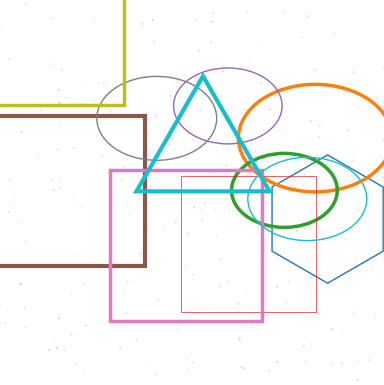[{"shape": "hexagon", "thickness": 1, "radius": 0.83, "center": [0.851, 0.431]}, {"shape": "oval", "thickness": 2.5, "radius": 1.0, "center": [0.819, 0.641]}, {"shape": "oval", "thickness": 2.5, "radius": 0.69, "center": [0.739, 0.505]}, {"shape": "square", "thickness": 0.5, "radius": 0.88, "center": [0.646, 0.366]}, {"shape": "oval", "thickness": 1, "radius": 0.7, "center": [0.592, 0.725]}, {"shape": "square", "thickness": 3, "radius": 0.98, "center": [0.181, 0.504]}, {"shape": "square", "thickness": 2.5, "radius": 0.99, "center": [0.484, 0.362]}, {"shape": "oval", "thickness": 1, "radius": 0.78, "center": [0.407, 0.693]}, {"shape": "square", "thickness": 2.5, "radius": 0.82, "center": [0.158, 0.891]}, {"shape": "triangle", "thickness": 3, "radius": 1.0, "center": [0.527, 0.603]}, {"shape": "oval", "thickness": 1, "radius": 0.77, "center": [0.798, 0.483]}]